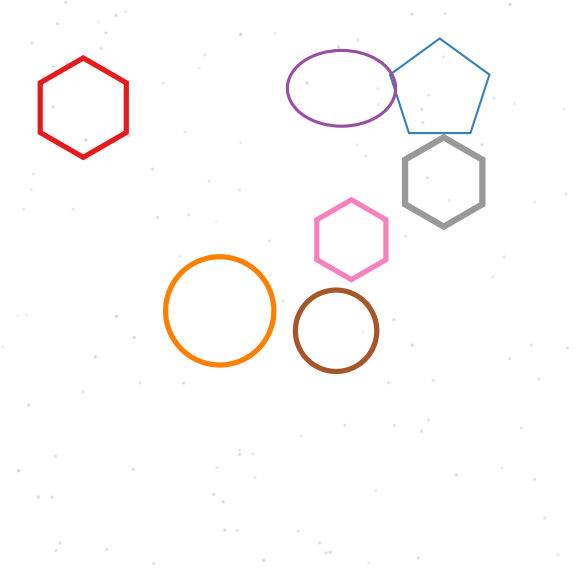[{"shape": "hexagon", "thickness": 2.5, "radius": 0.43, "center": [0.144, 0.813]}, {"shape": "pentagon", "thickness": 1, "radius": 0.45, "center": [0.761, 0.842]}, {"shape": "oval", "thickness": 1.5, "radius": 0.47, "center": [0.591, 0.846]}, {"shape": "circle", "thickness": 2.5, "radius": 0.47, "center": [0.38, 0.461]}, {"shape": "circle", "thickness": 2.5, "radius": 0.35, "center": [0.582, 0.426]}, {"shape": "hexagon", "thickness": 2.5, "radius": 0.35, "center": [0.608, 0.584]}, {"shape": "hexagon", "thickness": 3, "radius": 0.39, "center": [0.768, 0.684]}]